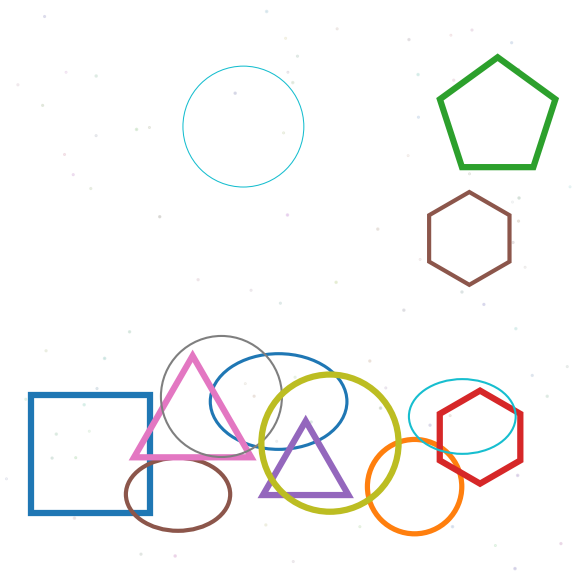[{"shape": "oval", "thickness": 1.5, "radius": 0.59, "center": [0.482, 0.304]}, {"shape": "square", "thickness": 3, "radius": 0.51, "center": [0.156, 0.213]}, {"shape": "circle", "thickness": 2.5, "radius": 0.41, "center": [0.718, 0.156]}, {"shape": "pentagon", "thickness": 3, "radius": 0.53, "center": [0.862, 0.795]}, {"shape": "hexagon", "thickness": 3, "radius": 0.4, "center": [0.831, 0.242]}, {"shape": "triangle", "thickness": 3, "radius": 0.43, "center": [0.529, 0.185]}, {"shape": "oval", "thickness": 2, "radius": 0.45, "center": [0.308, 0.143]}, {"shape": "hexagon", "thickness": 2, "radius": 0.4, "center": [0.813, 0.586]}, {"shape": "triangle", "thickness": 3, "radius": 0.59, "center": [0.334, 0.266]}, {"shape": "circle", "thickness": 1, "radius": 0.52, "center": [0.383, 0.313]}, {"shape": "circle", "thickness": 3, "radius": 0.59, "center": [0.571, 0.232]}, {"shape": "circle", "thickness": 0.5, "radius": 0.52, "center": [0.421, 0.78]}, {"shape": "oval", "thickness": 1, "radius": 0.46, "center": [0.801, 0.278]}]